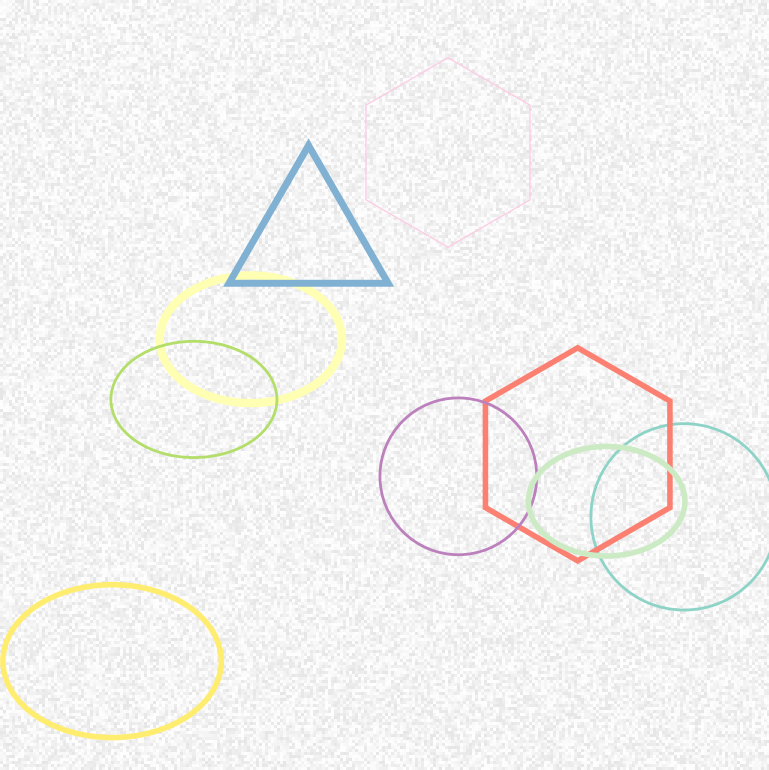[{"shape": "circle", "thickness": 1, "radius": 0.61, "center": [0.888, 0.329]}, {"shape": "oval", "thickness": 3, "radius": 0.59, "center": [0.326, 0.559]}, {"shape": "hexagon", "thickness": 2, "radius": 0.69, "center": [0.75, 0.41]}, {"shape": "triangle", "thickness": 2.5, "radius": 0.6, "center": [0.401, 0.692]}, {"shape": "oval", "thickness": 1, "radius": 0.54, "center": [0.252, 0.481]}, {"shape": "hexagon", "thickness": 0.5, "radius": 0.61, "center": [0.582, 0.802]}, {"shape": "circle", "thickness": 1, "radius": 0.51, "center": [0.595, 0.381]}, {"shape": "oval", "thickness": 2, "radius": 0.51, "center": [0.788, 0.349]}, {"shape": "oval", "thickness": 2, "radius": 0.71, "center": [0.146, 0.141]}]